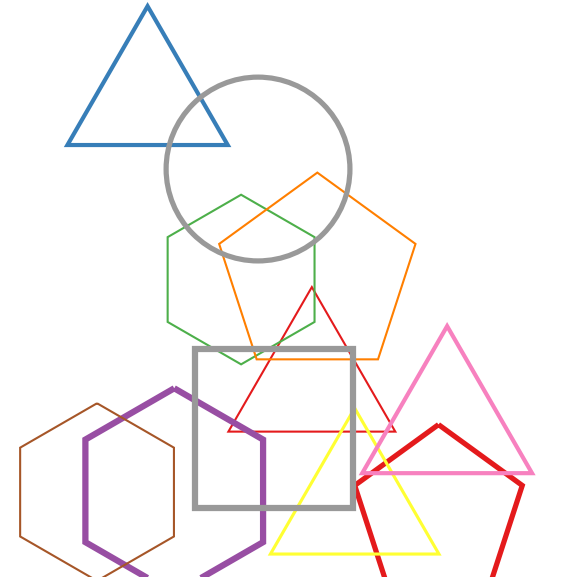[{"shape": "pentagon", "thickness": 2.5, "radius": 0.76, "center": [0.759, 0.111]}, {"shape": "triangle", "thickness": 1, "radius": 0.83, "center": [0.54, 0.335]}, {"shape": "triangle", "thickness": 2, "radius": 0.8, "center": [0.256, 0.828]}, {"shape": "hexagon", "thickness": 1, "radius": 0.73, "center": [0.417, 0.515]}, {"shape": "hexagon", "thickness": 3, "radius": 0.89, "center": [0.302, 0.149]}, {"shape": "pentagon", "thickness": 1, "radius": 0.89, "center": [0.549, 0.522]}, {"shape": "triangle", "thickness": 1.5, "radius": 0.84, "center": [0.614, 0.124]}, {"shape": "hexagon", "thickness": 1, "radius": 0.77, "center": [0.168, 0.147]}, {"shape": "triangle", "thickness": 2, "radius": 0.85, "center": [0.774, 0.265]}, {"shape": "circle", "thickness": 2.5, "radius": 0.8, "center": [0.447, 0.706]}, {"shape": "square", "thickness": 3, "radius": 0.69, "center": [0.474, 0.257]}]